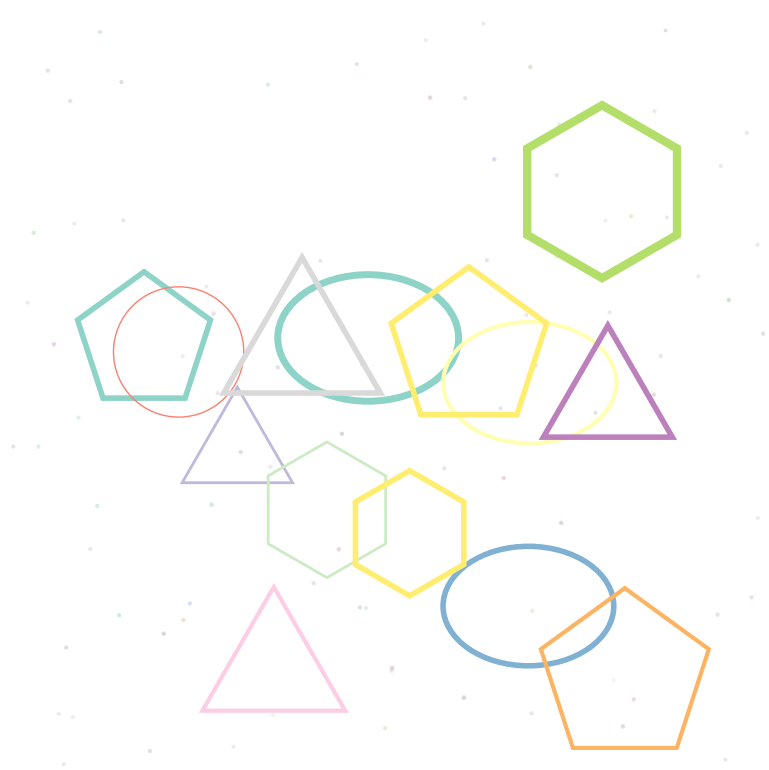[{"shape": "oval", "thickness": 2.5, "radius": 0.59, "center": [0.478, 0.561]}, {"shape": "pentagon", "thickness": 2, "radius": 0.45, "center": [0.187, 0.556]}, {"shape": "oval", "thickness": 1.5, "radius": 0.56, "center": [0.688, 0.503]}, {"shape": "triangle", "thickness": 1, "radius": 0.41, "center": [0.308, 0.414]}, {"shape": "circle", "thickness": 0.5, "radius": 0.42, "center": [0.232, 0.543]}, {"shape": "oval", "thickness": 2, "radius": 0.55, "center": [0.686, 0.213]}, {"shape": "pentagon", "thickness": 1.5, "radius": 0.57, "center": [0.811, 0.121]}, {"shape": "hexagon", "thickness": 3, "radius": 0.56, "center": [0.782, 0.751]}, {"shape": "triangle", "thickness": 1.5, "radius": 0.54, "center": [0.356, 0.131]}, {"shape": "triangle", "thickness": 2, "radius": 0.59, "center": [0.392, 0.548]}, {"shape": "triangle", "thickness": 2, "radius": 0.48, "center": [0.789, 0.481]}, {"shape": "hexagon", "thickness": 1, "radius": 0.44, "center": [0.425, 0.338]}, {"shape": "pentagon", "thickness": 2, "radius": 0.53, "center": [0.609, 0.547]}, {"shape": "hexagon", "thickness": 2, "radius": 0.41, "center": [0.532, 0.308]}]